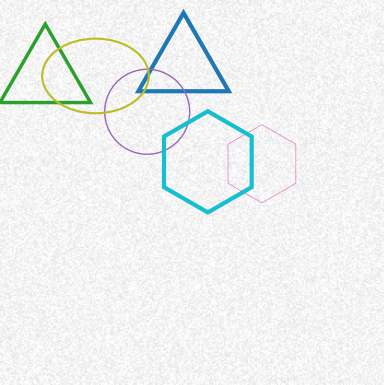[{"shape": "triangle", "thickness": 3, "radius": 0.68, "center": [0.477, 0.831]}, {"shape": "triangle", "thickness": 2.5, "radius": 0.68, "center": [0.118, 0.802]}, {"shape": "circle", "thickness": 1, "radius": 0.55, "center": [0.382, 0.71]}, {"shape": "hexagon", "thickness": 0.5, "radius": 0.51, "center": [0.68, 0.575]}, {"shape": "oval", "thickness": 1.5, "radius": 0.69, "center": [0.248, 0.803]}, {"shape": "hexagon", "thickness": 3, "radius": 0.66, "center": [0.54, 0.58]}]